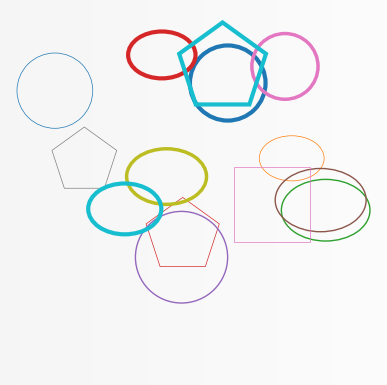[{"shape": "circle", "thickness": 0.5, "radius": 0.49, "center": [0.142, 0.765]}, {"shape": "circle", "thickness": 3, "radius": 0.49, "center": [0.588, 0.784]}, {"shape": "oval", "thickness": 0.5, "radius": 0.42, "center": [0.753, 0.589]}, {"shape": "oval", "thickness": 1, "radius": 0.57, "center": [0.84, 0.454]}, {"shape": "pentagon", "thickness": 0.5, "radius": 0.5, "center": [0.471, 0.388]}, {"shape": "oval", "thickness": 3, "radius": 0.43, "center": [0.418, 0.857]}, {"shape": "circle", "thickness": 1, "radius": 0.59, "center": [0.468, 0.332]}, {"shape": "oval", "thickness": 1, "radius": 0.59, "center": [0.828, 0.48]}, {"shape": "square", "thickness": 0.5, "radius": 0.49, "center": [0.702, 0.469]}, {"shape": "circle", "thickness": 2.5, "radius": 0.43, "center": [0.735, 0.828]}, {"shape": "pentagon", "thickness": 0.5, "radius": 0.44, "center": [0.218, 0.582]}, {"shape": "oval", "thickness": 2.5, "radius": 0.52, "center": [0.43, 0.541]}, {"shape": "pentagon", "thickness": 3, "radius": 0.59, "center": [0.574, 0.824]}, {"shape": "oval", "thickness": 3, "radius": 0.47, "center": [0.322, 0.457]}]